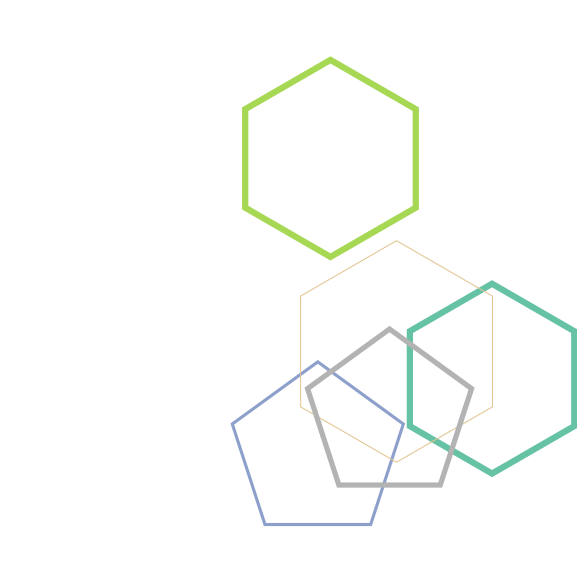[{"shape": "hexagon", "thickness": 3, "radius": 0.82, "center": [0.852, 0.343]}, {"shape": "pentagon", "thickness": 1.5, "radius": 0.78, "center": [0.55, 0.217]}, {"shape": "hexagon", "thickness": 3, "radius": 0.85, "center": [0.572, 0.725]}, {"shape": "hexagon", "thickness": 0.5, "radius": 0.96, "center": [0.687, 0.391]}, {"shape": "pentagon", "thickness": 2.5, "radius": 0.75, "center": [0.675, 0.28]}]